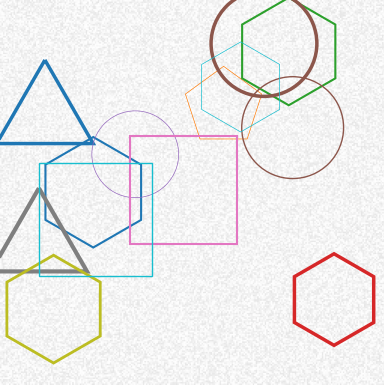[{"shape": "hexagon", "thickness": 1.5, "radius": 0.72, "center": [0.242, 0.501]}, {"shape": "triangle", "thickness": 2.5, "radius": 0.72, "center": [0.117, 0.699]}, {"shape": "pentagon", "thickness": 0.5, "radius": 0.52, "center": [0.581, 0.723]}, {"shape": "hexagon", "thickness": 1.5, "radius": 0.7, "center": [0.75, 0.866]}, {"shape": "hexagon", "thickness": 2.5, "radius": 0.59, "center": [0.868, 0.222]}, {"shape": "circle", "thickness": 0.5, "radius": 0.56, "center": [0.351, 0.599]}, {"shape": "circle", "thickness": 2.5, "radius": 0.69, "center": [0.686, 0.887]}, {"shape": "circle", "thickness": 1, "radius": 0.66, "center": [0.76, 0.669]}, {"shape": "square", "thickness": 1.5, "radius": 0.7, "center": [0.477, 0.507]}, {"shape": "triangle", "thickness": 3, "radius": 0.72, "center": [0.101, 0.367]}, {"shape": "hexagon", "thickness": 2, "radius": 0.7, "center": [0.139, 0.197]}, {"shape": "hexagon", "thickness": 0.5, "radius": 0.58, "center": [0.625, 0.774]}, {"shape": "square", "thickness": 1, "radius": 0.73, "center": [0.248, 0.43]}]